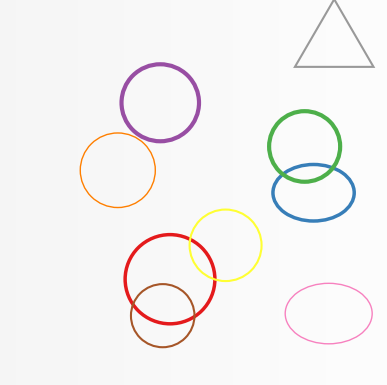[{"shape": "circle", "thickness": 2.5, "radius": 0.58, "center": [0.439, 0.275]}, {"shape": "oval", "thickness": 2.5, "radius": 0.52, "center": [0.809, 0.499]}, {"shape": "circle", "thickness": 3, "radius": 0.46, "center": [0.786, 0.62]}, {"shape": "circle", "thickness": 3, "radius": 0.5, "center": [0.414, 0.733]}, {"shape": "circle", "thickness": 1, "radius": 0.48, "center": [0.304, 0.558]}, {"shape": "circle", "thickness": 1.5, "radius": 0.46, "center": [0.582, 0.363]}, {"shape": "circle", "thickness": 1.5, "radius": 0.41, "center": [0.42, 0.18]}, {"shape": "oval", "thickness": 1, "radius": 0.56, "center": [0.848, 0.186]}, {"shape": "triangle", "thickness": 1.5, "radius": 0.59, "center": [0.862, 0.885]}]